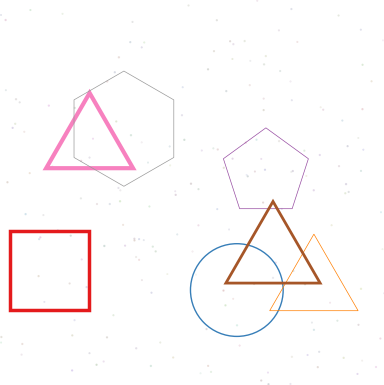[{"shape": "square", "thickness": 2.5, "radius": 0.51, "center": [0.128, 0.297]}, {"shape": "circle", "thickness": 1, "radius": 0.6, "center": [0.615, 0.247]}, {"shape": "pentagon", "thickness": 0.5, "radius": 0.58, "center": [0.691, 0.552]}, {"shape": "triangle", "thickness": 0.5, "radius": 0.66, "center": [0.815, 0.259]}, {"shape": "triangle", "thickness": 2, "radius": 0.71, "center": [0.709, 0.335]}, {"shape": "triangle", "thickness": 3, "radius": 0.65, "center": [0.233, 0.628]}, {"shape": "hexagon", "thickness": 0.5, "radius": 0.75, "center": [0.322, 0.666]}]